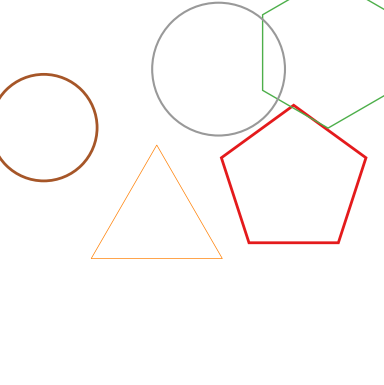[{"shape": "pentagon", "thickness": 2, "radius": 0.99, "center": [0.763, 0.529]}, {"shape": "hexagon", "thickness": 1, "radius": 0.98, "center": [0.852, 0.863]}, {"shape": "triangle", "thickness": 0.5, "radius": 0.98, "center": [0.407, 0.427]}, {"shape": "circle", "thickness": 2, "radius": 0.69, "center": [0.114, 0.668]}, {"shape": "circle", "thickness": 1.5, "radius": 0.86, "center": [0.568, 0.82]}]